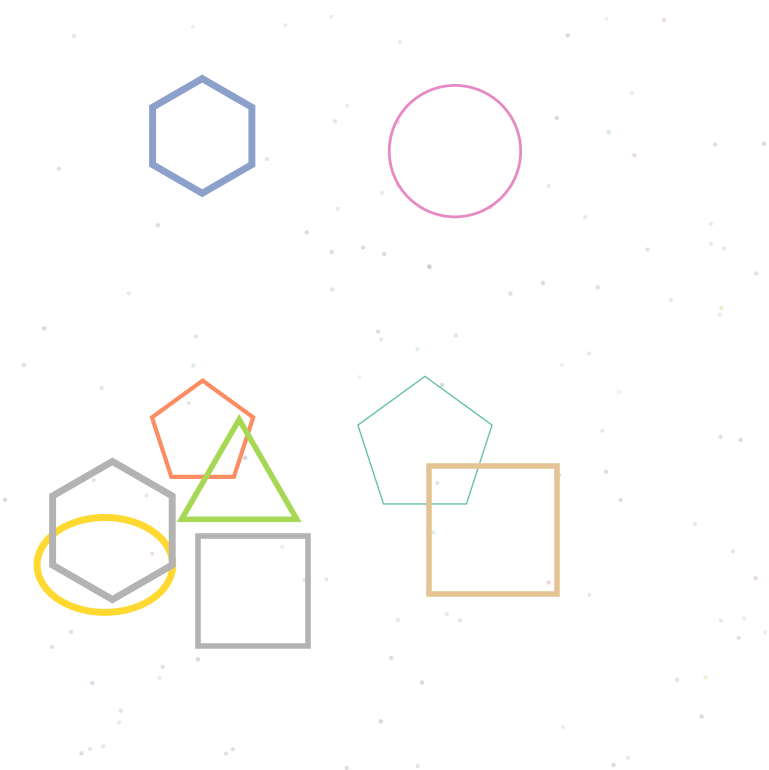[{"shape": "pentagon", "thickness": 0.5, "radius": 0.46, "center": [0.552, 0.42]}, {"shape": "pentagon", "thickness": 1.5, "radius": 0.35, "center": [0.263, 0.437]}, {"shape": "hexagon", "thickness": 2.5, "radius": 0.37, "center": [0.263, 0.823]}, {"shape": "circle", "thickness": 1, "radius": 0.43, "center": [0.591, 0.804]}, {"shape": "triangle", "thickness": 2, "radius": 0.43, "center": [0.311, 0.369]}, {"shape": "oval", "thickness": 2.5, "radius": 0.44, "center": [0.136, 0.266]}, {"shape": "square", "thickness": 2, "radius": 0.42, "center": [0.64, 0.311]}, {"shape": "square", "thickness": 2, "radius": 0.36, "center": [0.329, 0.232]}, {"shape": "hexagon", "thickness": 2.5, "radius": 0.45, "center": [0.146, 0.311]}]